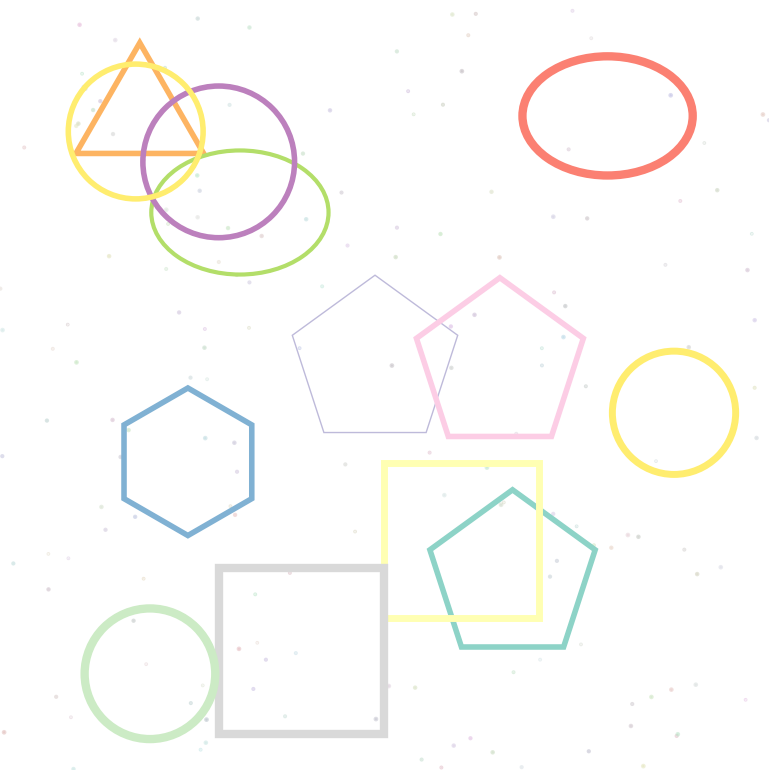[{"shape": "pentagon", "thickness": 2, "radius": 0.56, "center": [0.666, 0.251]}, {"shape": "square", "thickness": 2.5, "radius": 0.5, "center": [0.6, 0.298]}, {"shape": "pentagon", "thickness": 0.5, "radius": 0.56, "center": [0.487, 0.53]}, {"shape": "oval", "thickness": 3, "radius": 0.55, "center": [0.789, 0.849]}, {"shape": "hexagon", "thickness": 2, "radius": 0.48, "center": [0.244, 0.4]}, {"shape": "triangle", "thickness": 2, "radius": 0.48, "center": [0.182, 0.849]}, {"shape": "oval", "thickness": 1.5, "radius": 0.58, "center": [0.312, 0.724]}, {"shape": "pentagon", "thickness": 2, "radius": 0.57, "center": [0.649, 0.525]}, {"shape": "square", "thickness": 3, "radius": 0.54, "center": [0.391, 0.155]}, {"shape": "circle", "thickness": 2, "radius": 0.49, "center": [0.284, 0.79]}, {"shape": "circle", "thickness": 3, "radius": 0.42, "center": [0.195, 0.125]}, {"shape": "circle", "thickness": 2.5, "radius": 0.4, "center": [0.875, 0.464]}, {"shape": "circle", "thickness": 2, "radius": 0.44, "center": [0.176, 0.829]}]